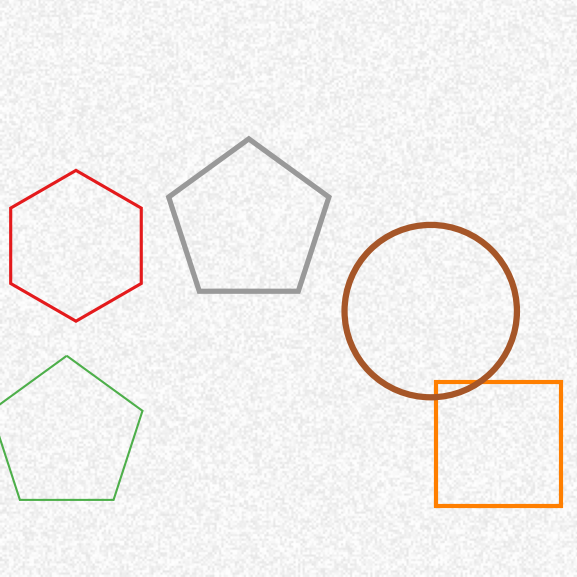[{"shape": "hexagon", "thickness": 1.5, "radius": 0.65, "center": [0.132, 0.574]}, {"shape": "pentagon", "thickness": 1, "radius": 0.69, "center": [0.116, 0.245]}, {"shape": "square", "thickness": 2, "radius": 0.54, "center": [0.863, 0.23]}, {"shape": "circle", "thickness": 3, "radius": 0.75, "center": [0.746, 0.46]}, {"shape": "pentagon", "thickness": 2.5, "radius": 0.73, "center": [0.431, 0.613]}]